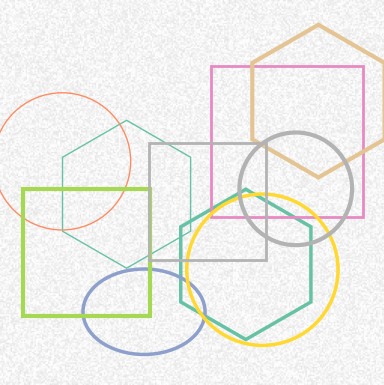[{"shape": "hexagon", "thickness": 2.5, "radius": 0.98, "center": [0.639, 0.313]}, {"shape": "hexagon", "thickness": 1, "radius": 0.96, "center": [0.329, 0.495]}, {"shape": "circle", "thickness": 1, "radius": 0.89, "center": [0.161, 0.581]}, {"shape": "oval", "thickness": 2.5, "radius": 0.79, "center": [0.374, 0.19]}, {"shape": "square", "thickness": 2, "radius": 0.99, "center": [0.746, 0.632]}, {"shape": "square", "thickness": 3, "radius": 0.83, "center": [0.224, 0.345]}, {"shape": "circle", "thickness": 2.5, "radius": 0.98, "center": [0.682, 0.299]}, {"shape": "hexagon", "thickness": 3, "radius": 0.99, "center": [0.827, 0.737]}, {"shape": "square", "thickness": 2, "radius": 0.76, "center": [0.539, 0.477]}, {"shape": "circle", "thickness": 3, "radius": 0.73, "center": [0.768, 0.51]}]